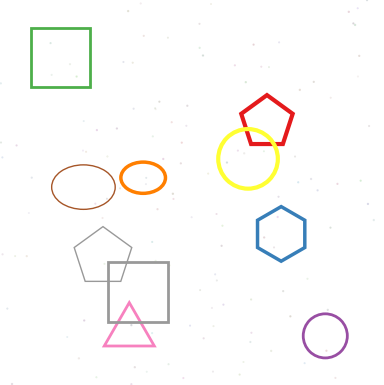[{"shape": "pentagon", "thickness": 3, "radius": 0.35, "center": [0.693, 0.683]}, {"shape": "hexagon", "thickness": 2.5, "radius": 0.35, "center": [0.73, 0.392]}, {"shape": "square", "thickness": 2, "radius": 0.38, "center": [0.157, 0.85]}, {"shape": "circle", "thickness": 2, "radius": 0.29, "center": [0.845, 0.128]}, {"shape": "oval", "thickness": 2.5, "radius": 0.29, "center": [0.372, 0.538]}, {"shape": "circle", "thickness": 3, "radius": 0.39, "center": [0.644, 0.587]}, {"shape": "oval", "thickness": 1, "radius": 0.41, "center": [0.217, 0.514]}, {"shape": "triangle", "thickness": 2, "radius": 0.38, "center": [0.336, 0.139]}, {"shape": "pentagon", "thickness": 1, "radius": 0.39, "center": [0.267, 0.333]}, {"shape": "square", "thickness": 2, "radius": 0.39, "center": [0.359, 0.242]}]